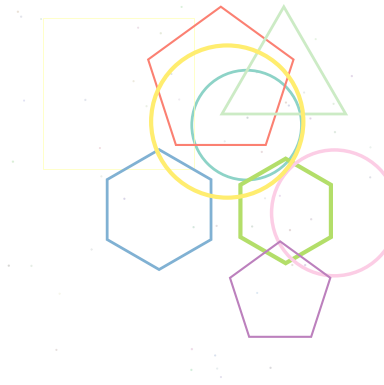[{"shape": "circle", "thickness": 2, "radius": 0.71, "center": [0.641, 0.675]}, {"shape": "square", "thickness": 0.5, "radius": 0.98, "center": [0.308, 0.757]}, {"shape": "pentagon", "thickness": 1.5, "radius": 0.99, "center": [0.574, 0.784]}, {"shape": "hexagon", "thickness": 2, "radius": 0.78, "center": [0.413, 0.456]}, {"shape": "hexagon", "thickness": 3, "radius": 0.68, "center": [0.742, 0.452]}, {"shape": "circle", "thickness": 2.5, "radius": 0.82, "center": [0.869, 0.447]}, {"shape": "pentagon", "thickness": 1.5, "radius": 0.68, "center": [0.728, 0.236]}, {"shape": "triangle", "thickness": 2, "radius": 0.93, "center": [0.737, 0.797]}, {"shape": "circle", "thickness": 3, "radius": 0.99, "center": [0.59, 0.684]}]